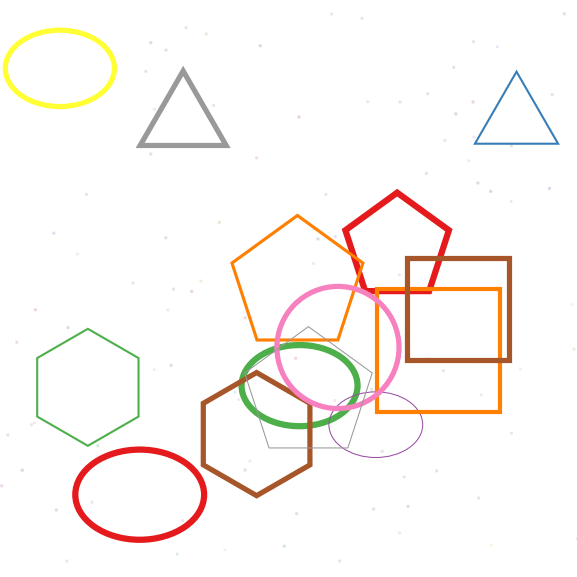[{"shape": "oval", "thickness": 3, "radius": 0.56, "center": [0.242, 0.143]}, {"shape": "pentagon", "thickness": 3, "radius": 0.47, "center": [0.688, 0.571]}, {"shape": "triangle", "thickness": 1, "radius": 0.42, "center": [0.894, 0.792]}, {"shape": "hexagon", "thickness": 1, "radius": 0.51, "center": [0.152, 0.328]}, {"shape": "oval", "thickness": 3, "radius": 0.5, "center": [0.519, 0.331]}, {"shape": "oval", "thickness": 0.5, "radius": 0.41, "center": [0.651, 0.264]}, {"shape": "pentagon", "thickness": 1.5, "radius": 0.6, "center": [0.515, 0.507]}, {"shape": "square", "thickness": 2, "radius": 0.53, "center": [0.76, 0.393]}, {"shape": "oval", "thickness": 2.5, "radius": 0.47, "center": [0.104, 0.881]}, {"shape": "square", "thickness": 2.5, "radius": 0.44, "center": [0.793, 0.464]}, {"shape": "hexagon", "thickness": 2.5, "radius": 0.53, "center": [0.444, 0.247]}, {"shape": "circle", "thickness": 2.5, "radius": 0.53, "center": [0.585, 0.397]}, {"shape": "triangle", "thickness": 2.5, "radius": 0.43, "center": [0.317, 0.79]}, {"shape": "pentagon", "thickness": 0.5, "radius": 0.58, "center": [0.534, 0.317]}]